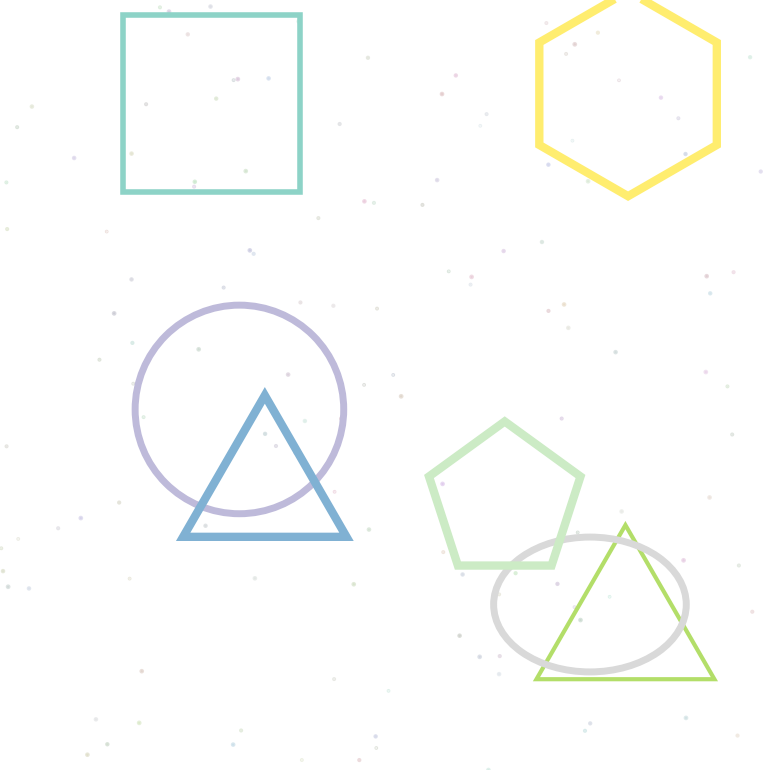[{"shape": "square", "thickness": 2, "radius": 0.57, "center": [0.275, 0.865]}, {"shape": "circle", "thickness": 2.5, "radius": 0.68, "center": [0.311, 0.468]}, {"shape": "triangle", "thickness": 3, "radius": 0.61, "center": [0.344, 0.364]}, {"shape": "triangle", "thickness": 1.5, "radius": 0.67, "center": [0.812, 0.185]}, {"shape": "oval", "thickness": 2.5, "radius": 0.63, "center": [0.766, 0.215]}, {"shape": "pentagon", "thickness": 3, "radius": 0.52, "center": [0.655, 0.349]}, {"shape": "hexagon", "thickness": 3, "radius": 0.67, "center": [0.816, 0.878]}]